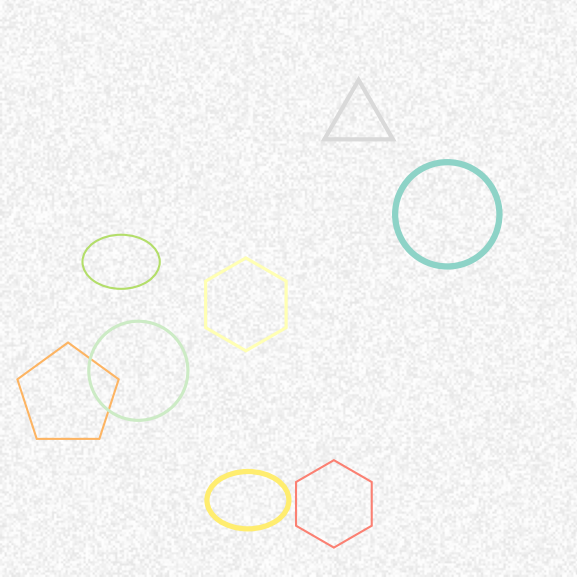[{"shape": "circle", "thickness": 3, "radius": 0.45, "center": [0.775, 0.628]}, {"shape": "hexagon", "thickness": 1.5, "radius": 0.4, "center": [0.426, 0.472]}, {"shape": "hexagon", "thickness": 1, "radius": 0.38, "center": [0.578, 0.127]}, {"shape": "pentagon", "thickness": 1, "radius": 0.46, "center": [0.118, 0.314]}, {"shape": "oval", "thickness": 1, "radius": 0.33, "center": [0.21, 0.546]}, {"shape": "triangle", "thickness": 2, "radius": 0.34, "center": [0.621, 0.792]}, {"shape": "circle", "thickness": 1.5, "radius": 0.43, "center": [0.24, 0.357]}, {"shape": "oval", "thickness": 2.5, "radius": 0.35, "center": [0.429, 0.133]}]